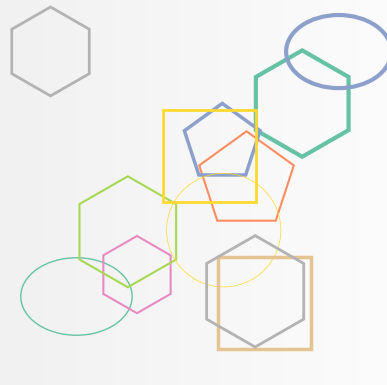[{"shape": "hexagon", "thickness": 3, "radius": 0.69, "center": [0.78, 0.731]}, {"shape": "oval", "thickness": 1, "radius": 0.72, "center": [0.197, 0.23]}, {"shape": "pentagon", "thickness": 1.5, "radius": 0.64, "center": [0.636, 0.531]}, {"shape": "pentagon", "thickness": 2.5, "radius": 0.51, "center": [0.574, 0.629]}, {"shape": "oval", "thickness": 3, "radius": 0.68, "center": [0.874, 0.866]}, {"shape": "hexagon", "thickness": 1.5, "radius": 0.5, "center": [0.354, 0.287]}, {"shape": "hexagon", "thickness": 1.5, "radius": 0.72, "center": [0.33, 0.398]}, {"shape": "circle", "thickness": 0.5, "radius": 0.74, "center": [0.577, 0.402]}, {"shape": "square", "thickness": 2, "radius": 0.6, "center": [0.541, 0.594]}, {"shape": "square", "thickness": 2.5, "radius": 0.6, "center": [0.684, 0.213]}, {"shape": "hexagon", "thickness": 2, "radius": 0.58, "center": [0.13, 0.866]}, {"shape": "hexagon", "thickness": 2, "radius": 0.72, "center": [0.659, 0.243]}]